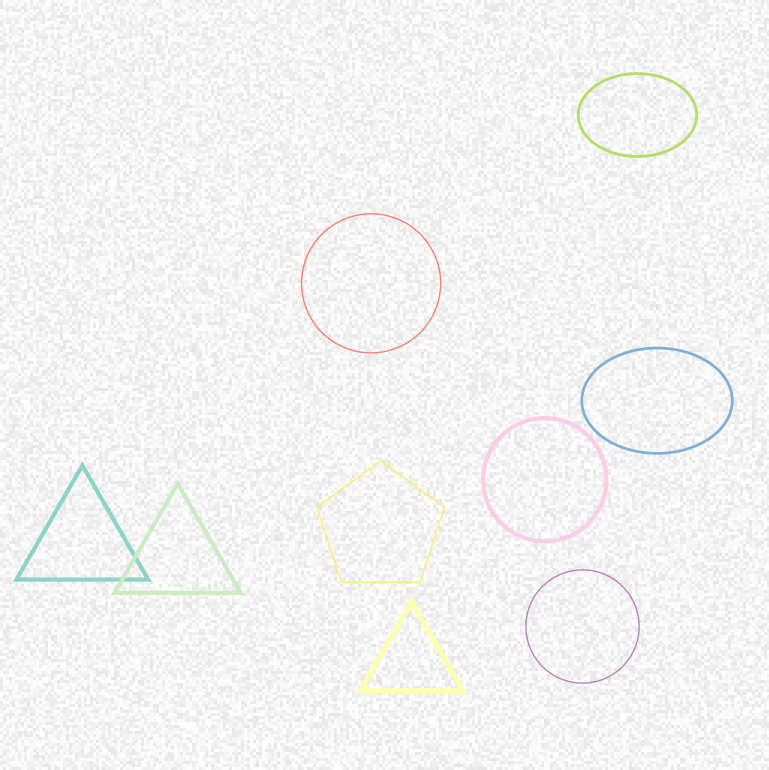[{"shape": "triangle", "thickness": 1.5, "radius": 0.49, "center": [0.107, 0.297]}, {"shape": "triangle", "thickness": 2, "radius": 0.39, "center": [0.535, 0.141]}, {"shape": "circle", "thickness": 0.5, "radius": 0.45, "center": [0.482, 0.632]}, {"shape": "oval", "thickness": 1, "radius": 0.49, "center": [0.853, 0.48]}, {"shape": "oval", "thickness": 1, "radius": 0.38, "center": [0.828, 0.851]}, {"shape": "circle", "thickness": 1.5, "radius": 0.4, "center": [0.707, 0.377]}, {"shape": "circle", "thickness": 0.5, "radius": 0.37, "center": [0.757, 0.186]}, {"shape": "triangle", "thickness": 1.5, "radius": 0.47, "center": [0.231, 0.277]}, {"shape": "pentagon", "thickness": 0.5, "radius": 0.44, "center": [0.494, 0.314]}]